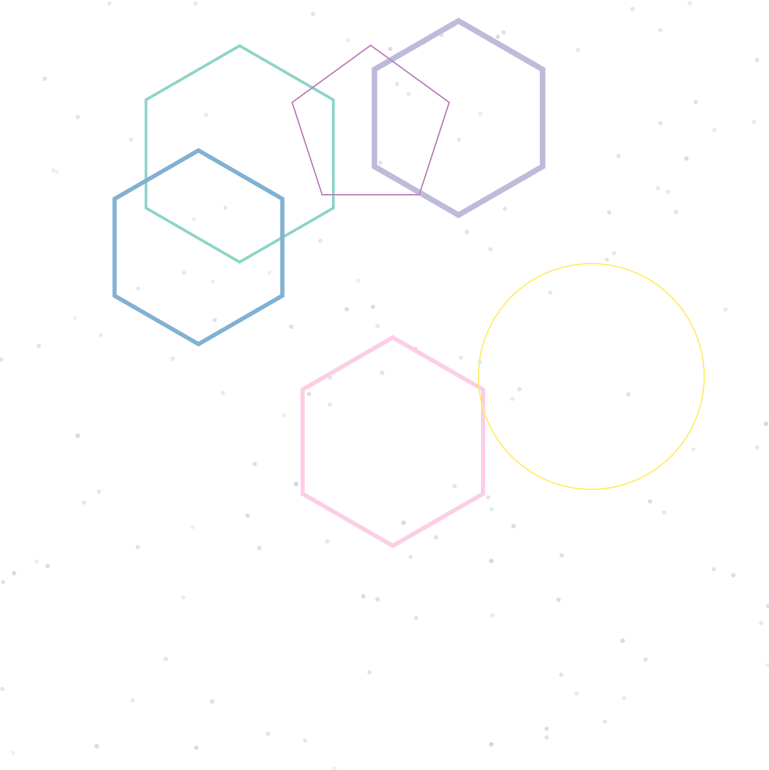[{"shape": "hexagon", "thickness": 1, "radius": 0.7, "center": [0.311, 0.8]}, {"shape": "hexagon", "thickness": 2, "radius": 0.63, "center": [0.595, 0.847]}, {"shape": "hexagon", "thickness": 1.5, "radius": 0.63, "center": [0.258, 0.679]}, {"shape": "hexagon", "thickness": 1.5, "radius": 0.68, "center": [0.51, 0.426]}, {"shape": "pentagon", "thickness": 0.5, "radius": 0.54, "center": [0.481, 0.834]}, {"shape": "circle", "thickness": 0.5, "radius": 0.73, "center": [0.768, 0.511]}]